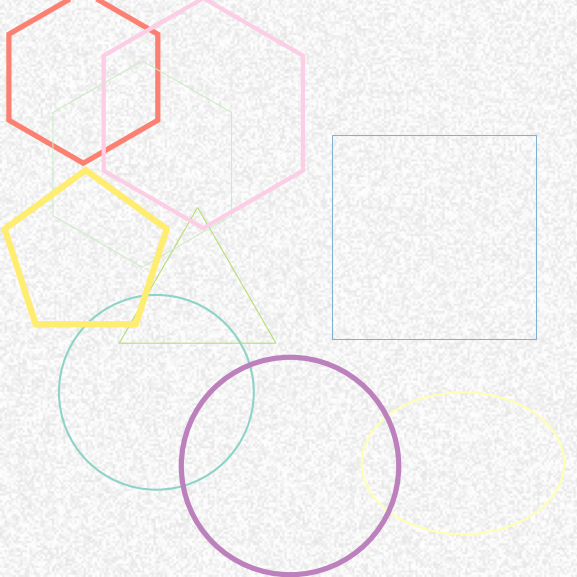[{"shape": "circle", "thickness": 1, "radius": 0.84, "center": [0.271, 0.32]}, {"shape": "oval", "thickness": 1, "radius": 0.88, "center": [0.802, 0.197]}, {"shape": "hexagon", "thickness": 2.5, "radius": 0.74, "center": [0.144, 0.865]}, {"shape": "square", "thickness": 0.5, "radius": 0.88, "center": [0.752, 0.588]}, {"shape": "triangle", "thickness": 0.5, "radius": 0.78, "center": [0.342, 0.483]}, {"shape": "hexagon", "thickness": 2, "radius": 1.0, "center": [0.352, 0.803]}, {"shape": "circle", "thickness": 2.5, "radius": 0.94, "center": [0.502, 0.192]}, {"shape": "hexagon", "thickness": 0.5, "radius": 0.89, "center": [0.246, 0.715]}, {"shape": "pentagon", "thickness": 3, "radius": 0.74, "center": [0.148, 0.557]}]